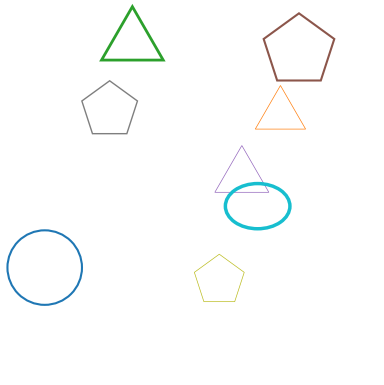[{"shape": "circle", "thickness": 1.5, "radius": 0.48, "center": [0.116, 0.305]}, {"shape": "triangle", "thickness": 0.5, "radius": 0.38, "center": [0.728, 0.702]}, {"shape": "triangle", "thickness": 2, "radius": 0.46, "center": [0.344, 0.89]}, {"shape": "triangle", "thickness": 0.5, "radius": 0.4, "center": [0.628, 0.541]}, {"shape": "pentagon", "thickness": 1.5, "radius": 0.48, "center": [0.777, 0.869]}, {"shape": "pentagon", "thickness": 1, "radius": 0.38, "center": [0.285, 0.714]}, {"shape": "pentagon", "thickness": 0.5, "radius": 0.34, "center": [0.57, 0.272]}, {"shape": "oval", "thickness": 2.5, "radius": 0.42, "center": [0.669, 0.465]}]